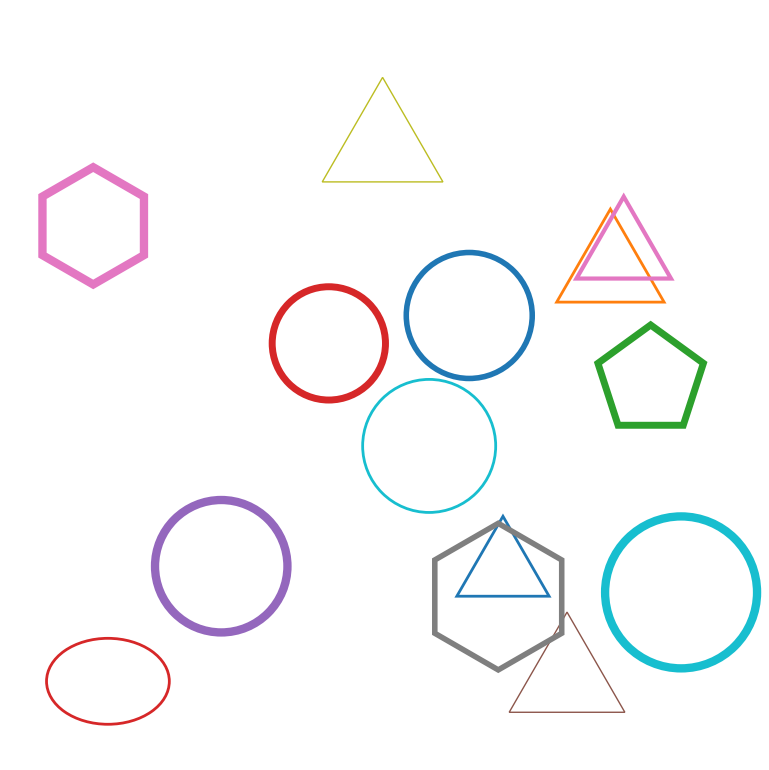[{"shape": "circle", "thickness": 2, "radius": 0.41, "center": [0.609, 0.59]}, {"shape": "triangle", "thickness": 1, "radius": 0.35, "center": [0.653, 0.26]}, {"shape": "triangle", "thickness": 1, "radius": 0.4, "center": [0.793, 0.648]}, {"shape": "pentagon", "thickness": 2.5, "radius": 0.36, "center": [0.845, 0.506]}, {"shape": "oval", "thickness": 1, "radius": 0.4, "center": [0.14, 0.115]}, {"shape": "circle", "thickness": 2.5, "radius": 0.37, "center": [0.427, 0.554]}, {"shape": "circle", "thickness": 3, "radius": 0.43, "center": [0.287, 0.265]}, {"shape": "triangle", "thickness": 0.5, "radius": 0.43, "center": [0.736, 0.118]}, {"shape": "triangle", "thickness": 1.5, "radius": 0.35, "center": [0.81, 0.674]}, {"shape": "hexagon", "thickness": 3, "radius": 0.38, "center": [0.121, 0.707]}, {"shape": "hexagon", "thickness": 2, "radius": 0.48, "center": [0.647, 0.225]}, {"shape": "triangle", "thickness": 0.5, "radius": 0.45, "center": [0.497, 0.809]}, {"shape": "circle", "thickness": 3, "radius": 0.49, "center": [0.885, 0.231]}, {"shape": "circle", "thickness": 1, "radius": 0.43, "center": [0.557, 0.421]}]